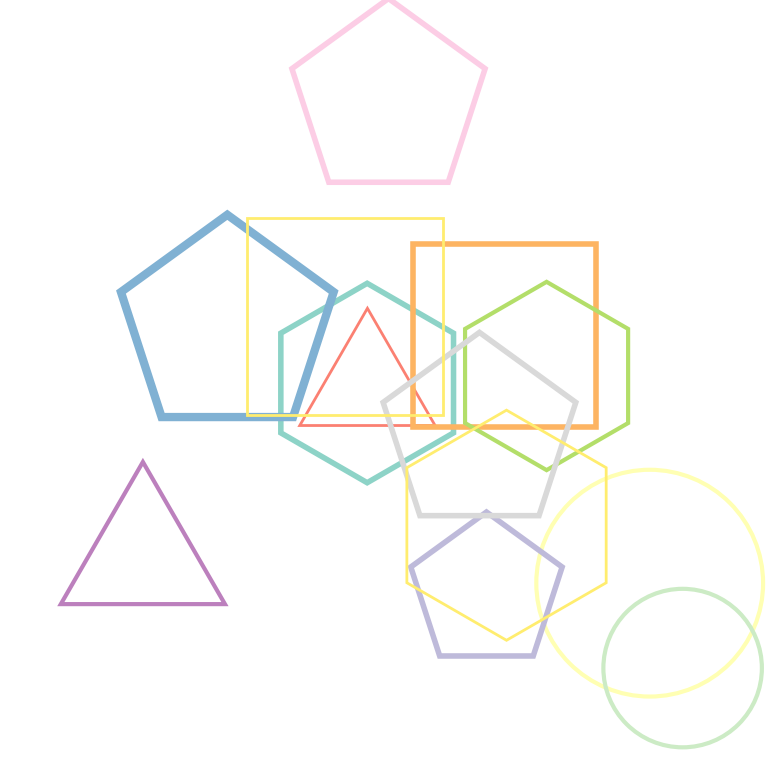[{"shape": "hexagon", "thickness": 2, "radius": 0.65, "center": [0.477, 0.503]}, {"shape": "circle", "thickness": 1.5, "radius": 0.74, "center": [0.844, 0.243]}, {"shape": "pentagon", "thickness": 2, "radius": 0.52, "center": [0.632, 0.232]}, {"shape": "triangle", "thickness": 1, "radius": 0.51, "center": [0.477, 0.498]}, {"shape": "pentagon", "thickness": 3, "radius": 0.73, "center": [0.295, 0.576]}, {"shape": "square", "thickness": 2, "radius": 0.59, "center": [0.655, 0.564]}, {"shape": "hexagon", "thickness": 1.5, "radius": 0.61, "center": [0.71, 0.512]}, {"shape": "pentagon", "thickness": 2, "radius": 0.66, "center": [0.505, 0.87]}, {"shape": "pentagon", "thickness": 2, "radius": 0.66, "center": [0.623, 0.437]}, {"shape": "triangle", "thickness": 1.5, "radius": 0.62, "center": [0.186, 0.277]}, {"shape": "circle", "thickness": 1.5, "radius": 0.51, "center": [0.887, 0.132]}, {"shape": "square", "thickness": 1, "radius": 0.64, "center": [0.448, 0.589]}, {"shape": "hexagon", "thickness": 1, "radius": 0.75, "center": [0.658, 0.318]}]